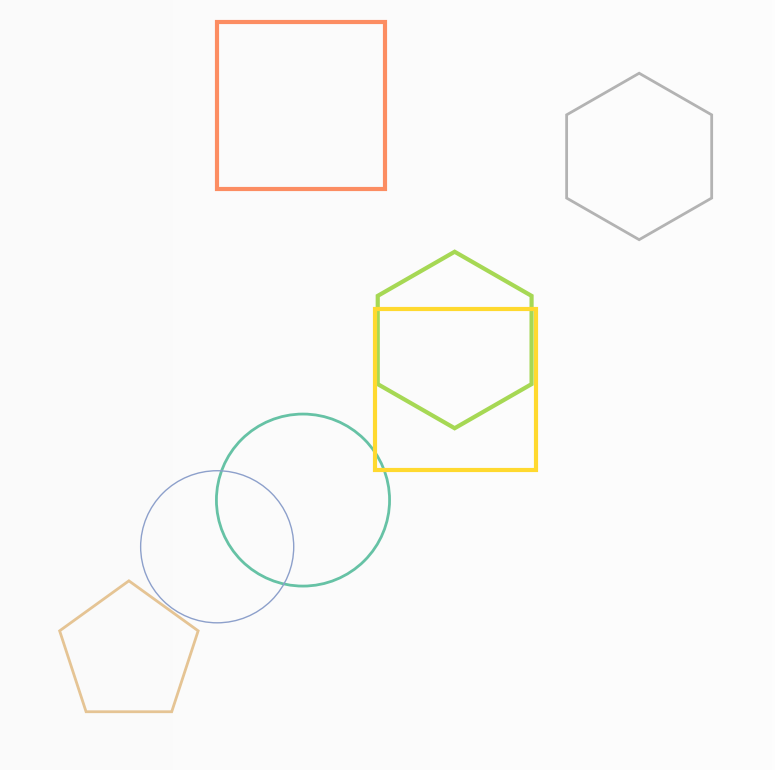[{"shape": "circle", "thickness": 1, "radius": 0.56, "center": [0.391, 0.351]}, {"shape": "square", "thickness": 1.5, "radius": 0.54, "center": [0.388, 0.862]}, {"shape": "circle", "thickness": 0.5, "radius": 0.49, "center": [0.28, 0.29]}, {"shape": "hexagon", "thickness": 1.5, "radius": 0.57, "center": [0.587, 0.558]}, {"shape": "square", "thickness": 1.5, "radius": 0.52, "center": [0.588, 0.494]}, {"shape": "pentagon", "thickness": 1, "radius": 0.47, "center": [0.166, 0.152]}, {"shape": "hexagon", "thickness": 1, "radius": 0.54, "center": [0.825, 0.797]}]